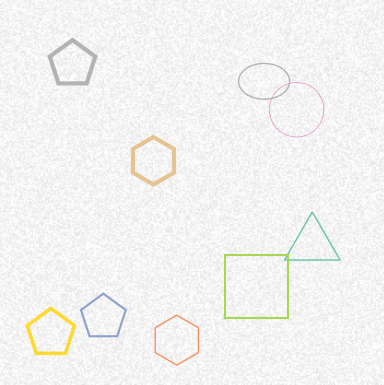[{"shape": "triangle", "thickness": 1, "radius": 0.42, "center": [0.811, 0.366]}, {"shape": "hexagon", "thickness": 1, "radius": 0.32, "center": [0.459, 0.117]}, {"shape": "pentagon", "thickness": 1.5, "radius": 0.31, "center": [0.269, 0.176]}, {"shape": "circle", "thickness": 0.5, "radius": 0.35, "center": [0.771, 0.715]}, {"shape": "square", "thickness": 1.5, "radius": 0.41, "center": [0.666, 0.255]}, {"shape": "pentagon", "thickness": 2.5, "radius": 0.32, "center": [0.132, 0.134]}, {"shape": "hexagon", "thickness": 3, "radius": 0.31, "center": [0.399, 0.582]}, {"shape": "oval", "thickness": 1, "radius": 0.33, "center": [0.686, 0.789]}, {"shape": "pentagon", "thickness": 3, "radius": 0.31, "center": [0.188, 0.834]}]